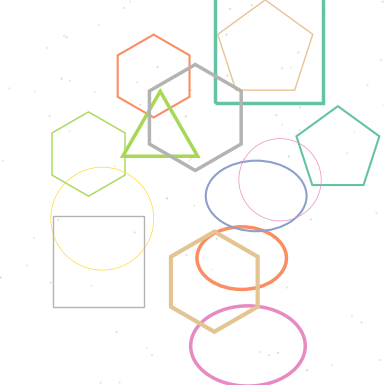[{"shape": "pentagon", "thickness": 1.5, "radius": 0.57, "center": [0.878, 0.611]}, {"shape": "square", "thickness": 2.5, "radius": 0.7, "center": [0.699, 0.873]}, {"shape": "oval", "thickness": 2.5, "radius": 0.58, "center": [0.628, 0.33]}, {"shape": "hexagon", "thickness": 1.5, "radius": 0.54, "center": [0.399, 0.802]}, {"shape": "oval", "thickness": 1.5, "radius": 0.65, "center": [0.665, 0.491]}, {"shape": "circle", "thickness": 0.5, "radius": 0.53, "center": [0.727, 0.533]}, {"shape": "oval", "thickness": 2.5, "radius": 0.74, "center": [0.644, 0.101]}, {"shape": "triangle", "thickness": 2.5, "radius": 0.56, "center": [0.416, 0.65]}, {"shape": "hexagon", "thickness": 1, "radius": 0.55, "center": [0.23, 0.6]}, {"shape": "circle", "thickness": 0.5, "radius": 0.67, "center": [0.266, 0.432]}, {"shape": "pentagon", "thickness": 1, "radius": 0.65, "center": [0.689, 0.871]}, {"shape": "hexagon", "thickness": 3, "radius": 0.65, "center": [0.557, 0.268]}, {"shape": "hexagon", "thickness": 2.5, "radius": 0.69, "center": [0.507, 0.695]}, {"shape": "square", "thickness": 1, "radius": 0.59, "center": [0.257, 0.32]}]